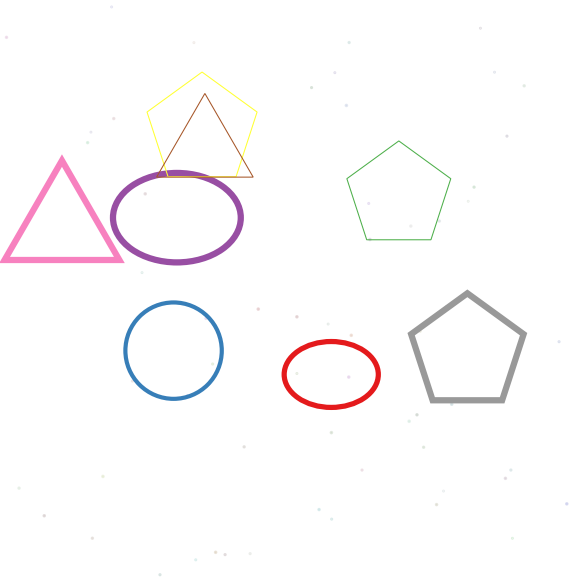[{"shape": "oval", "thickness": 2.5, "radius": 0.41, "center": [0.574, 0.351]}, {"shape": "circle", "thickness": 2, "radius": 0.42, "center": [0.301, 0.392]}, {"shape": "pentagon", "thickness": 0.5, "radius": 0.47, "center": [0.691, 0.66]}, {"shape": "oval", "thickness": 3, "radius": 0.55, "center": [0.306, 0.622]}, {"shape": "pentagon", "thickness": 0.5, "radius": 0.5, "center": [0.35, 0.774]}, {"shape": "triangle", "thickness": 0.5, "radius": 0.48, "center": [0.355, 0.741]}, {"shape": "triangle", "thickness": 3, "radius": 0.57, "center": [0.107, 0.606]}, {"shape": "pentagon", "thickness": 3, "radius": 0.51, "center": [0.809, 0.389]}]